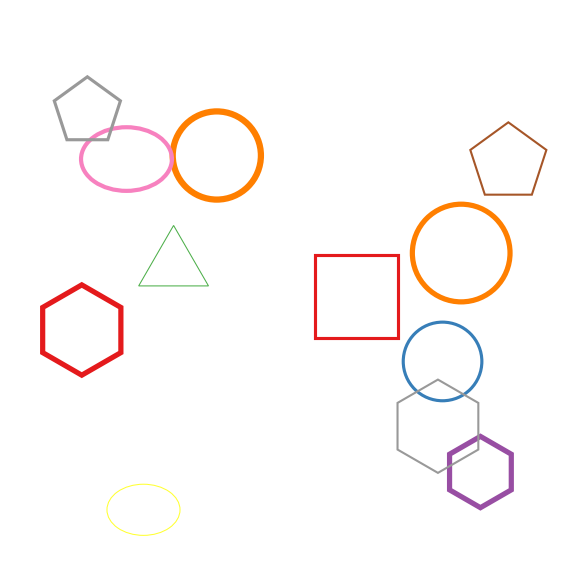[{"shape": "hexagon", "thickness": 2.5, "radius": 0.39, "center": [0.142, 0.428]}, {"shape": "square", "thickness": 1.5, "radius": 0.36, "center": [0.617, 0.486]}, {"shape": "circle", "thickness": 1.5, "radius": 0.34, "center": [0.766, 0.373]}, {"shape": "triangle", "thickness": 0.5, "radius": 0.35, "center": [0.301, 0.539]}, {"shape": "hexagon", "thickness": 2.5, "radius": 0.31, "center": [0.832, 0.182]}, {"shape": "circle", "thickness": 3, "radius": 0.38, "center": [0.375, 0.73]}, {"shape": "circle", "thickness": 2.5, "radius": 0.42, "center": [0.799, 0.561]}, {"shape": "oval", "thickness": 0.5, "radius": 0.32, "center": [0.248, 0.116]}, {"shape": "pentagon", "thickness": 1, "radius": 0.35, "center": [0.88, 0.718]}, {"shape": "oval", "thickness": 2, "radius": 0.39, "center": [0.219, 0.724]}, {"shape": "pentagon", "thickness": 1.5, "radius": 0.3, "center": [0.151, 0.806]}, {"shape": "hexagon", "thickness": 1, "radius": 0.4, "center": [0.758, 0.261]}]